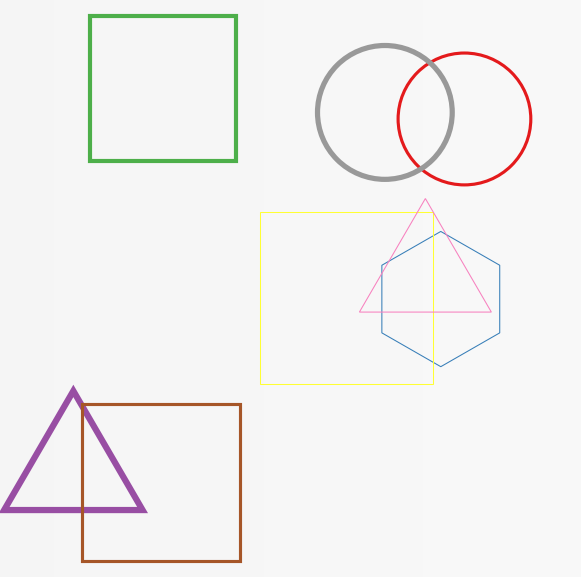[{"shape": "circle", "thickness": 1.5, "radius": 0.57, "center": [0.799, 0.793]}, {"shape": "hexagon", "thickness": 0.5, "radius": 0.59, "center": [0.758, 0.481]}, {"shape": "square", "thickness": 2, "radius": 0.63, "center": [0.281, 0.845]}, {"shape": "triangle", "thickness": 3, "radius": 0.69, "center": [0.126, 0.185]}, {"shape": "square", "thickness": 0.5, "radius": 0.75, "center": [0.596, 0.483]}, {"shape": "square", "thickness": 1.5, "radius": 0.68, "center": [0.277, 0.164]}, {"shape": "triangle", "thickness": 0.5, "radius": 0.66, "center": [0.732, 0.524]}, {"shape": "circle", "thickness": 2.5, "radius": 0.58, "center": [0.662, 0.804]}]